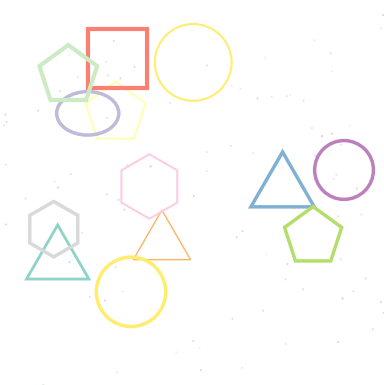[{"shape": "triangle", "thickness": 2, "radius": 0.47, "center": [0.15, 0.322]}, {"shape": "pentagon", "thickness": 1.5, "radius": 0.41, "center": [0.3, 0.706]}, {"shape": "oval", "thickness": 2.5, "radius": 0.4, "center": [0.228, 0.706]}, {"shape": "square", "thickness": 3, "radius": 0.38, "center": [0.304, 0.847]}, {"shape": "triangle", "thickness": 2.5, "radius": 0.47, "center": [0.734, 0.51]}, {"shape": "triangle", "thickness": 1, "radius": 0.43, "center": [0.421, 0.369]}, {"shape": "pentagon", "thickness": 2.5, "radius": 0.39, "center": [0.813, 0.385]}, {"shape": "hexagon", "thickness": 1.5, "radius": 0.42, "center": [0.388, 0.516]}, {"shape": "hexagon", "thickness": 2.5, "radius": 0.36, "center": [0.14, 0.405]}, {"shape": "circle", "thickness": 2.5, "radius": 0.38, "center": [0.894, 0.558]}, {"shape": "pentagon", "thickness": 3, "radius": 0.39, "center": [0.177, 0.804]}, {"shape": "circle", "thickness": 1.5, "radius": 0.5, "center": [0.502, 0.838]}, {"shape": "circle", "thickness": 2.5, "radius": 0.45, "center": [0.34, 0.242]}]